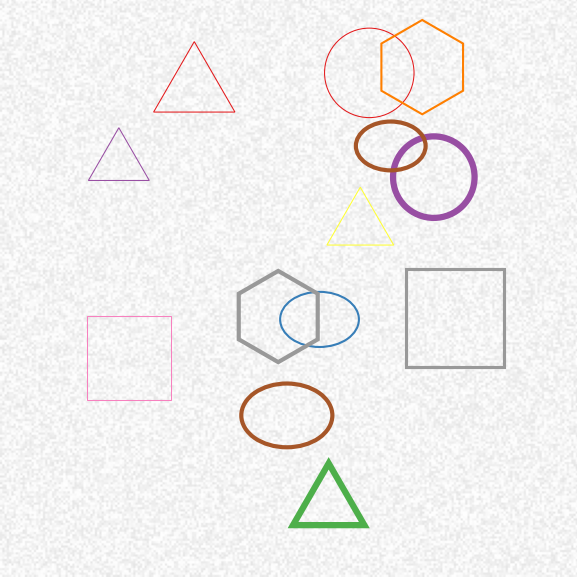[{"shape": "circle", "thickness": 0.5, "radius": 0.39, "center": [0.639, 0.873]}, {"shape": "triangle", "thickness": 0.5, "radius": 0.41, "center": [0.336, 0.846]}, {"shape": "oval", "thickness": 1, "radius": 0.34, "center": [0.553, 0.446]}, {"shape": "triangle", "thickness": 3, "radius": 0.36, "center": [0.569, 0.125]}, {"shape": "circle", "thickness": 3, "radius": 0.35, "center": [0.751, 0.692]}, {"shape": "triangle", "thickness": 0.5, "radius": 0.3, "center": [0.206, 0.717]}, {"shape": "hexagon", "thickness": 1, "radius": 0.41, "center": [0.731, 0.883]}, {"shape": "triangle", "thickness": 0.5, "radius": 0.33, "center": [0.624, 0.608]}, {"shape": "oval", "thickness": 2, "radius": 0.39, "center": [0.497, 0.28]}, {"shape": "oval", "thickness": 2, "radius": 0.3, "center": [0.677, 0.746]}, {"shape": "square", "thickness": 0.5, "radius": 0.36, "center": [0.224, 0.38]}, {"shape": "hexagon", "thickness": 2, "radius": 0.39, "center": [0.482, 0.451]}, {"shape": "square", "thickness": 1.5, "radius": 0.42, "center": [0.788, 0.448]}]